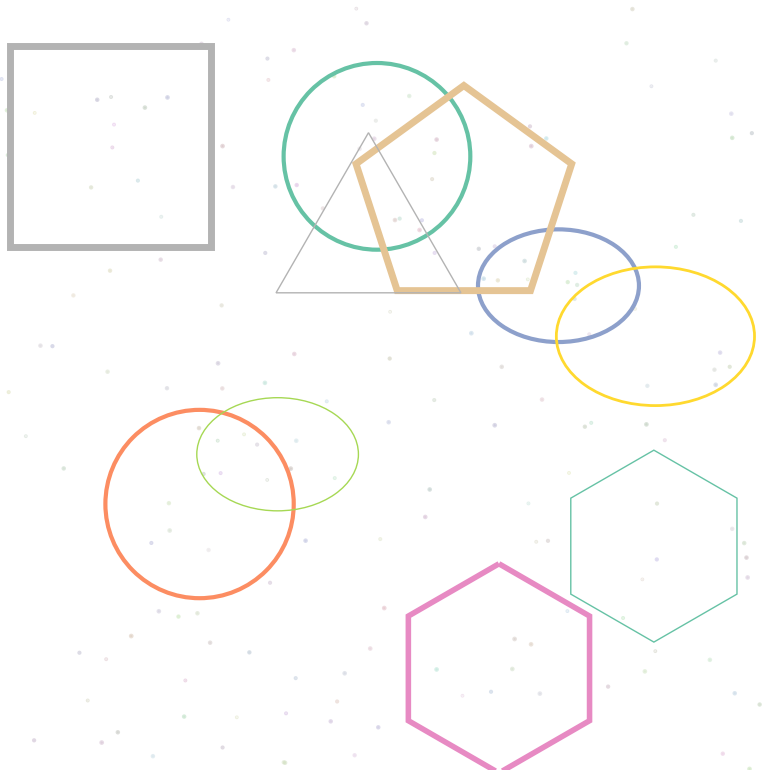[{"shape": "circle", "thickness": 1.5, "radius": 0.61, "center": [0.49, 0.797]}, {"shape": "hexagon", "thickness": 0.5, "radius": 0.62, "center": [0.849, 0.291]}, {"shape": "circle", "thickness": 1.5, "radius": 0.61, "center": [0.259, 0.345]}, {"shape": "oval", "thickness": 1.5, "radius": 0.52, "center": [0.725, 0.629]}, {"shape": "hexagon", "thickness": 2, "radius": 0.68, "center": [0.648, 0.132]}, {"shape": "oval", "thickness": 0.5, "radius": 0.52, "center": [0.361, 0.41]}, {"shape": "oval", "thickness": 1, "radius": 0.64, "center": [0.851, 0.563]}, {"shape": "pentagon", "thickness": 2.5, "radius": 0.74, "center": [0.602, 0.742]}, {"shape": "square", "thickness": 2.5, "radius": 0.65, "center": [0.144, 0.809]}, {"shape": "triangle", "thickness": 0.5, "radius": 0.69, "center": [0.479, 0.689]}]